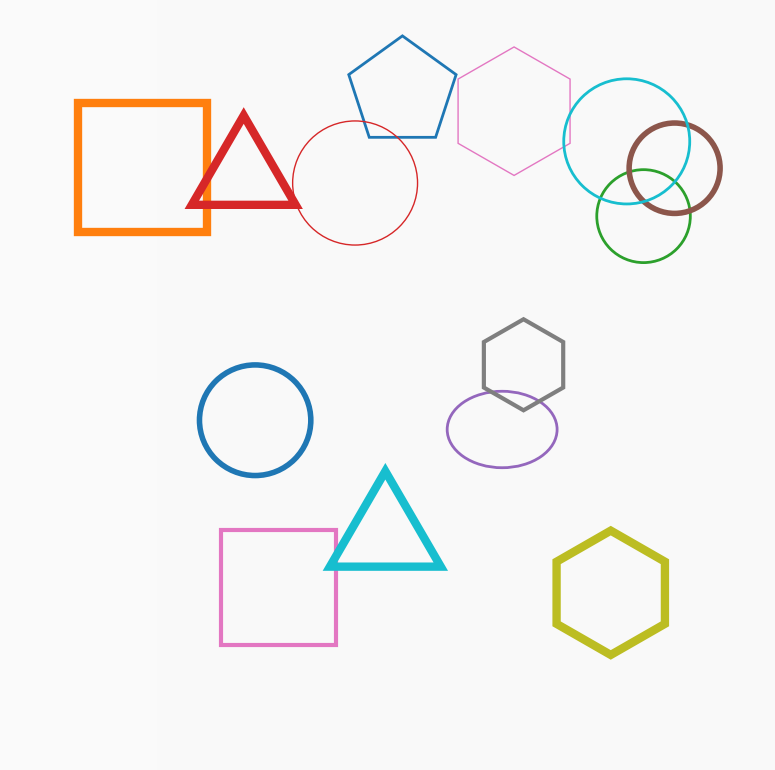[{"shape": "circle", "thickness": 2, "radius": 0.36, "center": [0.329, 0.454]}, {"shape": "pentagon", "thickness": 1, "radius": 0.36, "center": [0.519, 0.881]}, {"shape": "square", "thickness": 3, "radius": 0.42, "center": [0.184, 0.782]}, {"shape": "circle", "thickness": 1, "radius": 0.3, "center": [0.83, 0.719]}, {"shape": "circle", "thickness": 0.5, "radius": 0.4, "center": [0.458, 0.762]}, {"shape": "triangle", "thickness": 3, "radius": 0.39, "center": [0.314, 0.773]}, {"shape": "oval", "thickness": 1, "radius": 0.35, "center": [0.648, 0.442]}, {"shape": "circle", "thickness": 2, "radius": 0.29, "center": [0.87, 0.782]}, {"shape": "hexagon", "thickness": 0.5, "radius": 0.42, "center": [0.663, 0.856]}, {"shape": "square", "thickness": 1.5, "radius": 0.37, "center": [0.359, 0.237]}, {"shape": "hexagon", "thickness": 1.5, "radius": 0.3, "center": [0.676, 0.526]}, {"shape": "hexagon", "thickness": 3, "radius": 0.4, "center": [0.788, 0.23]}, {"shape": "triangle", "thickness": 3, "radius": 0.41, "center": [0.497, 0.305]}, {"shape": "circle", "thickness": 1, "radius": 0.41, "center": [0.809, 0.816]}]